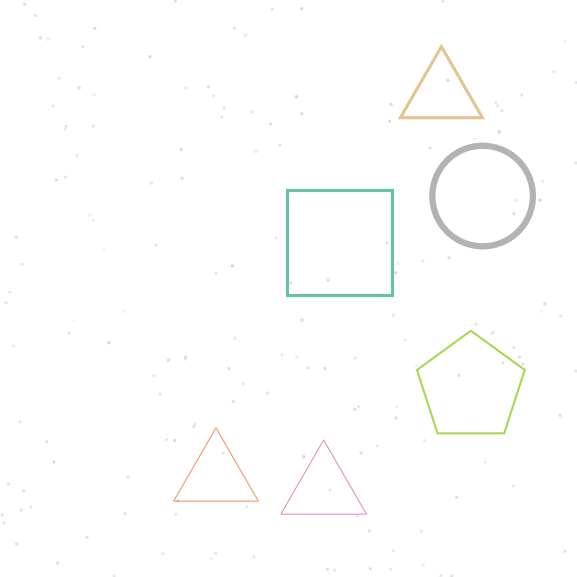[{"shape": "square", "thickness": 1.5, "radius": 0.45, "center": [0.588, 0.579]}, {"shape": "triangle", "thickness": 0.5, "radius": 0.42, "center": [0.374, 0.174]}, {"shape": "triangle", "thickness": 0.5, "radius": 0.43, "center": [0.56, 0.152]}, {"shape": "pentagon", "thickness": 1, "radius": 0.49, "center": [0.815, 0.328]}, {"shape": "triangle", "thickness": 1.5, "radius": 0.41, "center": [0.764, 0.836]}, {"shape": "circle", "thickness": 3, "radius": 0.44, "center": [0.836, 0.66]}]